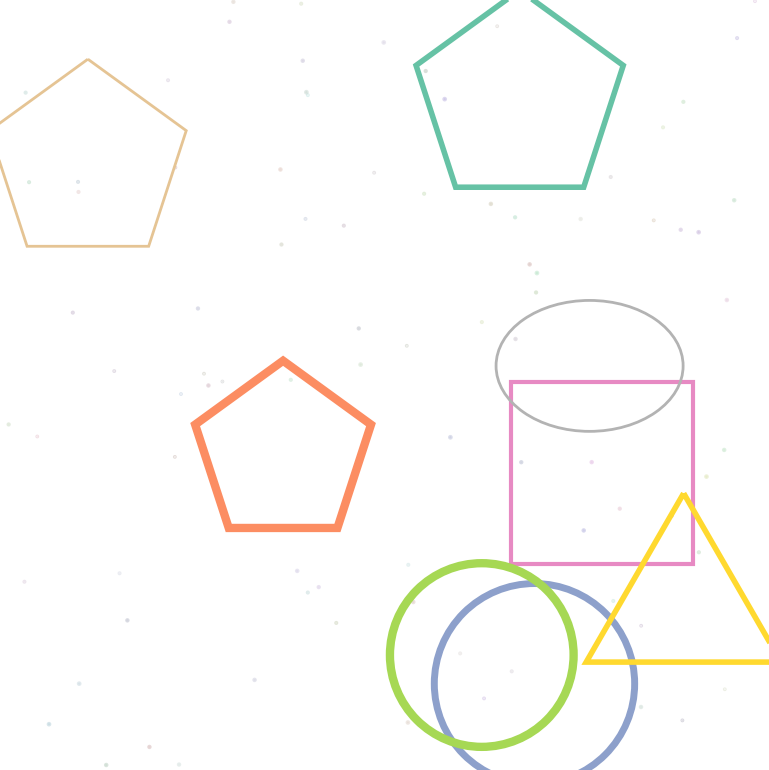[{"shape": "pentagon", "thickness": 2, "radius": 0.71, "center": [0.675, 0.871]}, {"shape": "pentagon", "thickness": 3, "radius": 0.6, "center": [0.368, 0.411]}, {"shape": "circle", "thickness": 2.5, "radius": 0.65, "center": [0.694, 0.112]}, {"shape": "square", "thickness": 1.5, "radius": 0.59, "center": [0.782, 0.386]}, {"shape": "circle", "thickness": 3, "radius": 0.6, "center": [0.626, 0.149]}, {"shape": "triangle", "thickness": 2, "radius": 0.73, "center": [0.888, 0.213]}, {"shape": "pentagon", "thickness": 1, "radius": 0.67, "center": [0.114, 0.789]}, {"shape": "oval", "thickness": 1, "radius": 0.61, "center": [0.766, 0.525]}]